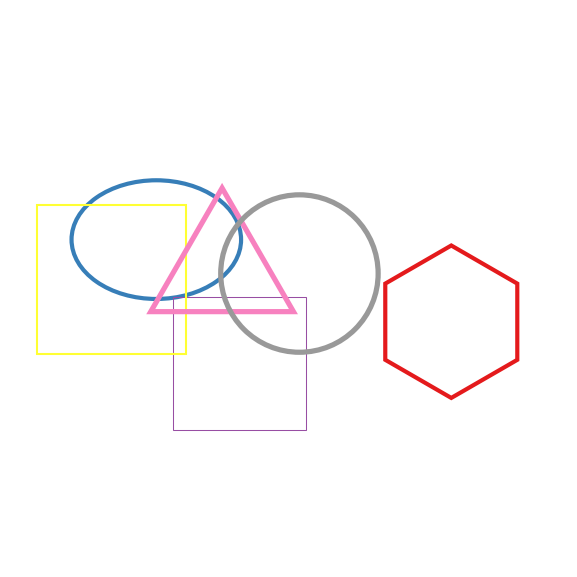[{"shape": "hexagon", "thickness": 2, "radius": 0.66, "center": [0.781, 0.442]}, {"shape": "oval", "thickness": 2, "radius": 0.73, "center": [0.271, 0.584]}, {"shape": "square", "thickness": 0.5, "radius": 0.58, "center": [0.415, 0.37]}, {"shape": "square", "thickness": 1, "radius": 0.64, "center": [0.193, 0.515]}, {"shape": "triangle", "thickness": 2.5, "radius": 0.71, "center": [0.385, 0.531]}, {"shape": "circle", "thickness": 2.5, "radius": 0.68, "center": [0.518, 0.525]}]